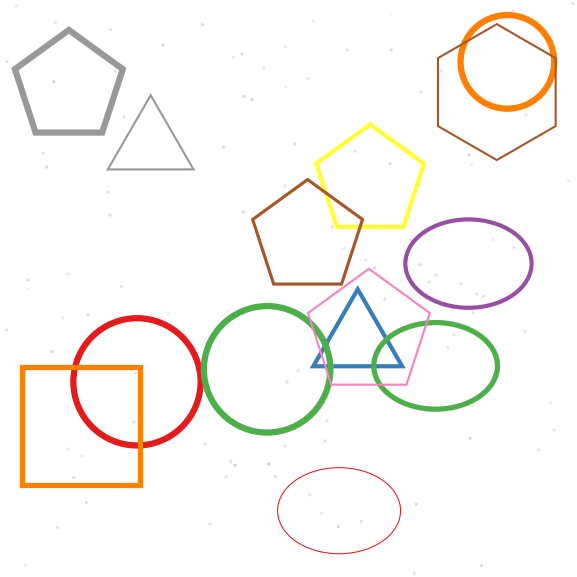[{"shape": "oval", "thickness": 0.5, "radius": 0.53, "center": [0.587, 0.115]}, {"shape": "circle", "thickness": 3, "radius": 0.55, "center": [0.237, 0.338]}, {"shape": "triangle", "thickness": 2, "radius": 0.44, "center": [0.619, 0.409]}, {"shape": "oval", "thickness": 2.5, "radius": 0.54, "center": [0.754, 0.366]}, {"shape": "circle", "thickness": 3, "radius": 0.55, "center": [0.463, 0.36]}, {"shape": "oval", "thickness": 2, "radius": 0.55, "center": [0.811, 0.543]}, {"shape": "circle", "thickness": 3, "radius": 0.41, "center": [0.879, 0.892]}, {"shape": "square", "thickness": 2.5, "radius": 0.51, "center": [0.141, 0.261]}, {"shape": "pentagon", "thickness": 2, "radius": 0.49, "center": [0.641, 0.686]}, {"shape": "pentagon", "thickness": 1.5, "radius": 0.5, "center": [0.533, 0.588]}, {"shape": "hexagon", "thickness": 1, "radius": 0.59, "center": [0.86, 0.84]}, {"shape": "pentagon", "thickness": 1, "radius": 0.55, "center": [0.639, 0.423]}, {"shape": "triangle", "thickness": 1, "radius": 0.43, "center": [0.261, 0.749]}, {"shape": "pentagon", "thickness": 3, "radius": 0.49, "center": [0.119, 0.849]}]